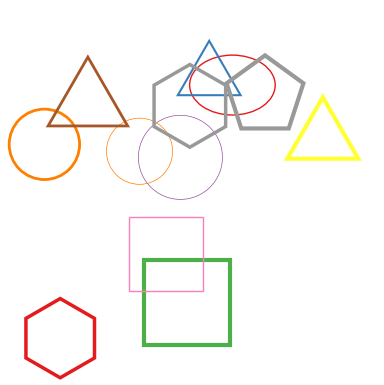[{"shape": "oval", "thickness": 1, "radius": 0.56, "center": [0.604, 0.779]}, {"shape": "hexagon", "thickness": 2.5, "radius": 0.51, "center": [0.156, 0.122]}, {"shape": "triangle", "thickness": 1.5, "radius": 0.47, "center": [0.543, 0.8]}, {"shape": "square", "thickness": 3, "radius": 0.55, "center": [0.486, 0.215]}, {"shape": "circle", "thickness": 0.5, "radius": 0.55, "center": [0.469, 0.591]}, {"shape": "circle", "thickness": 2, "radius": 0.46, "center": [0.115, 0.625]}, {"shape": "circle", "thickness": 0.5, "radius": 0.43, "center": [0.362, 0.607]}, {"shape": "triangle", "thickness": 3, "radius": 0.53, "center": [0.838, 0.641]}, {"shape": "triangle", "thickness": 2, "radius": 0.6, "center": [0.228, 0.733]}, {"shape": "square", "thickness": 1, "radius": 0.48, "center": [0.432, 0.341]}, {"shape": "hexagon", "thickness": 2.5, "radius": 0.54, "center": [0.493, 0.725]}, {"shape": "pentagon", "thickness": 3, "radius": 0.52, "center": [0.688, 0.751]}]